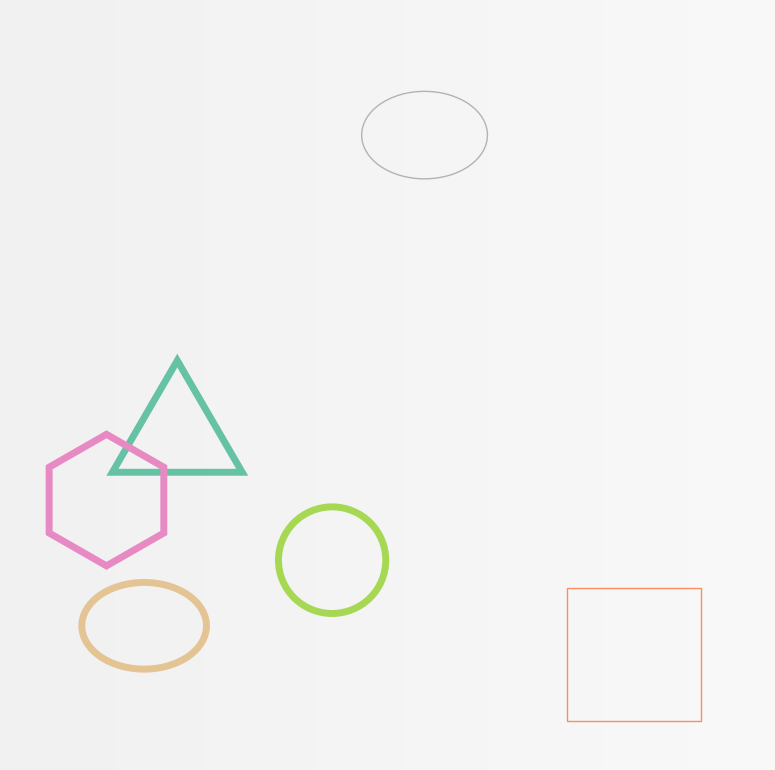[{"shape": "triangle", "thickness": 2.5, "radius": 0.48, "center": [0.229, 0.435]}, {"shape": "square", "thickness": 0.5, "radius": 0.43, "center": [0.818, 0.15]}, {"shape": "hexagon", "thickness": 2.5, "radius": 0.43, "center": [0.137, 0.351]}, {"shape": "circle", "thickness": 2.5, "radius": 0.35, "center": [0.429, 0.272]}, {"shape": "oval", "thickness": 2.5, "radius": 0.4, "center": [0.186, 0.187]}, {"shape": "oval", "thickness": 0.5, "radius": 0.41, "center": [0.548, 0.825]}]